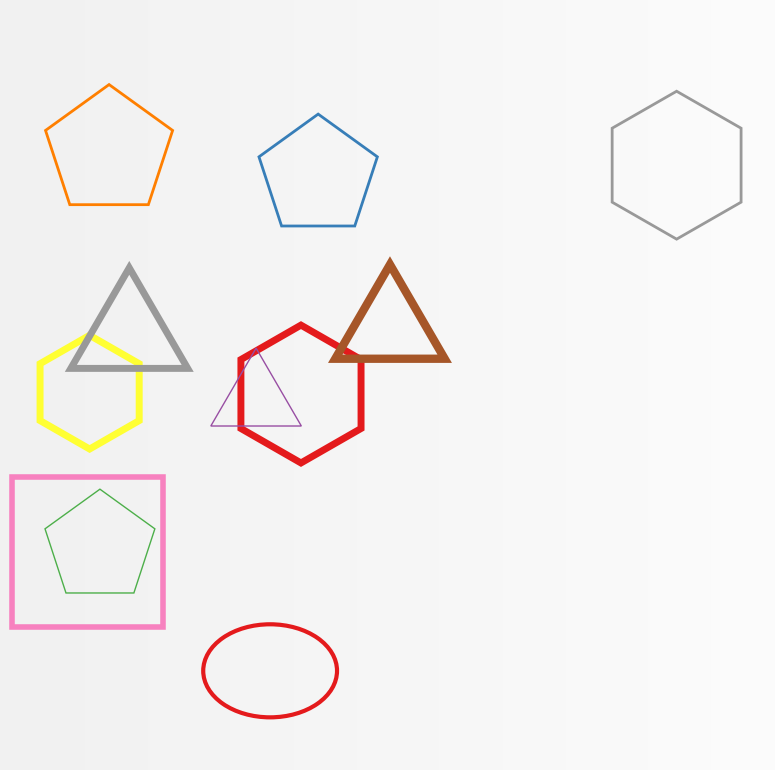[{"shape": "oval", "thickness": 1.5, "radius": 0.43, "center": [0.349, 0.129]}, {"shape": "hexagon", "thickness": 2.5, "radius": 0.45, "center": [0.388, 0.488]}, {"shape": "pentagon", "thickness": 1, "radius": 0.4, "center": [0.411, 0.771]}, {"shape": "pentagon", "thickness": 0.5, "radius": 0.37, "center": [0.129, 0.29]}, {"shape": "triangle", "thickness": 0.5, "radius": 0.34, "center": [0.33, 0.48]}, {"shape": "pentagon", "thickness": 1, "radius": 0.43, "center": [0.141, 0.804]}, {"shape": "hexagon", "thickness": 2.5, "radius": 0.37, "center": [0.116, 0.491]}, {"shape": "triangle", "thickness": 3, "radius": 0.41, "center": [0.503, 0.575]}, {"shape": "square", "thickness": 2, "radius": 0.49, "center": [0.113, 0.283]}, {"shape": "hexagon", "thickness": 1, "radius": 0.48, "center": [0.873, 0.785]}, {"shape": "triangle", "thickness": 2.5, "radius": 0.44, "center": [0.167, 0.565]}]